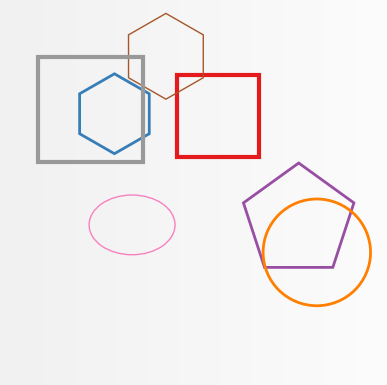[{"shape": "square", "thickness": 3, "radius": 0.53, "center": [0.562, 0.699]}, {"shape": "hexagon", "thickness": 2, "radius": 0.52, "center": [0.295, 0.705]}, {"shape": "pentagon", "thickness": 2, "radius": 0.75, "center": [0.771, 0.427]}, {"shape": "circle", "thickness": 2, "radius": 0.69, "center": [0.818, 0.344]}, {"shape": "hexagon", "thickness": 1, "radius": 0.56, "center": [0.428, 0.854]}, {"shape": "oval", "thickness": 1, "radius": 0.55, "center": [0.341, 0.416]}, {"shape": "square", "thickness": 3, "radius": 0.68, "center": [0.234, 0.716]}]